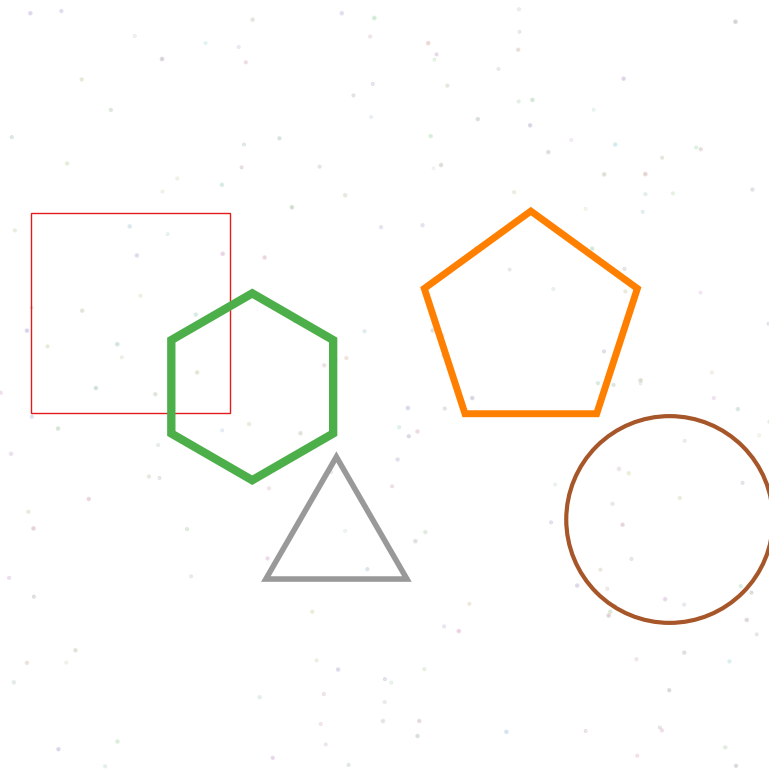[{"shape": "square", "thickness": 0.5, "radius": 0.65, "center": [0.169, 0.593]}, {"shape": "hexagon", "thickness": 3, "radius": 0.61, "center": [0.328, 0.498]}, {"shape": "pentagon", "thickness": 2.5, "radius": 0.73, "center": [0.689, 0.58]}, {"shape": "circle", "thickness": 1.5, "radius": 0.67, "center": [0.87, 0.325]}, {"shape": "triangle", "thickness": 2, "radius": 0.53, "center": [0.437, 0.301]}]